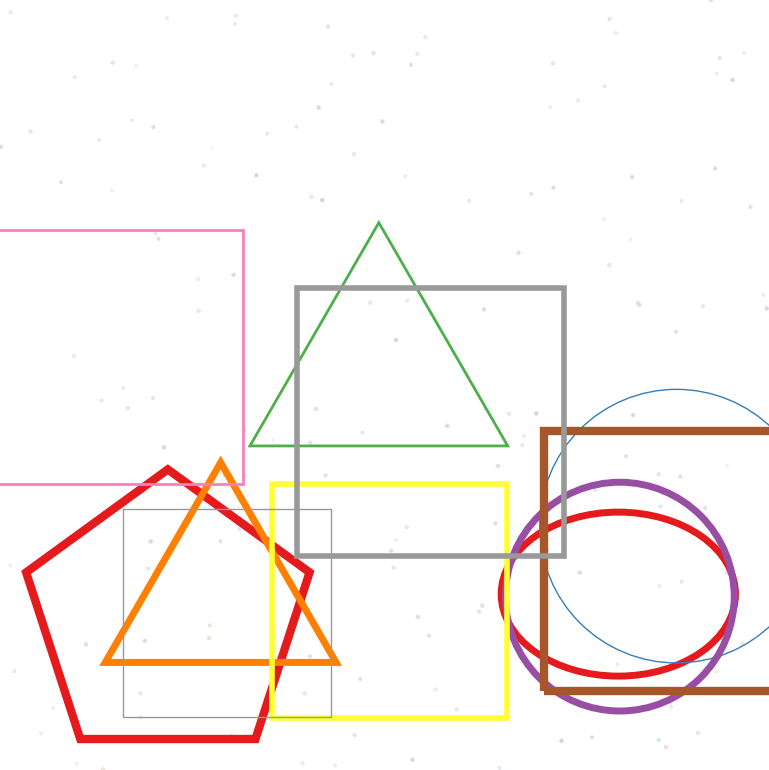[{"shape": "oval", "thickness": 2.5, "radius": 0.76, "center": [0.803, 0.228]}, {"shape": "pentagon", "thickness": 3, "radius": 0.97, "center": [0.218, 0.197]}, {"shape": "circle", "thickness": 0.5, "radius": 0.89, "center": [0.879, 0.317]}, {"shape": "triangle", "thickness": 1, "radius": 0.97, "center": [0.492, 0.518]}, {"shape": "circle", "thickness": 2.5, "radius": 0.74, "center": [0.805, 0.225]}, {"shape": "triangle", "thickness": 2.5, "radius": 0.87, "center": [0.287, 0.226]}, {"shape": "square", "thickness": 2, "radius": 0.76, "center": [0.506, 0.219]}, {"shape": "square", "thickness": 3, "radius": 0.84, "center": [0.875, 0.271]}, {"shape": "square", "thickness": 1, "radius": 0.82, "center": [0.151, 0.536]}, {"shape": "square", "thickness": 2, "radius": 0.87, "center": [0.559, 0.452]}, {"shape": "square", "thickness": 0.5, "radius": 0.68, "center": [0.295, 0.204]}]